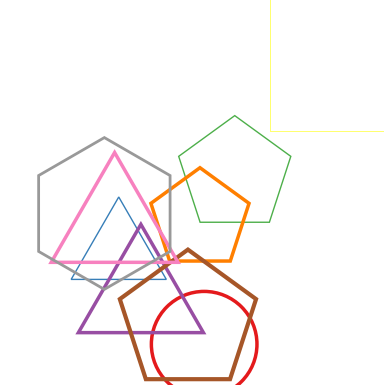[{"shape": "circle", "thickness": 2.5, "radius": 0.69, "center": [0.53, 0.106]}, {"shape": "triangle", "thickness": 1, "radius": 0.71, "center": [0.308, 0.346]}, {"shape": "pentagon", "thickness": 1, "radius": 0.77, "center": [0.61, 0.547]}, {"shape": "triangle", "thickness": 2.5, "radius": 0.94, "center": [0.366, 0.23]}, {"shape": "pentagon", "thickness": 2.5, "radius": 0.67, "center": [0.519, 0.43]}, {"shape": "square", "thickness": 0.5, "radius": 0.86, "center": [0.872, 0.83]}, {"shape": "pentagon", "thickness": 3, "radius": 0.93, "center": [0.488, 0.166]}, {"shape": "triangle", "thickness": 2.5, "radius": 0.95, "center": [0.298, 0.414]}, {"shape": "hexagon", "thickness": 2, "radius": 0.99, "center": [0.271, 0.445]}]